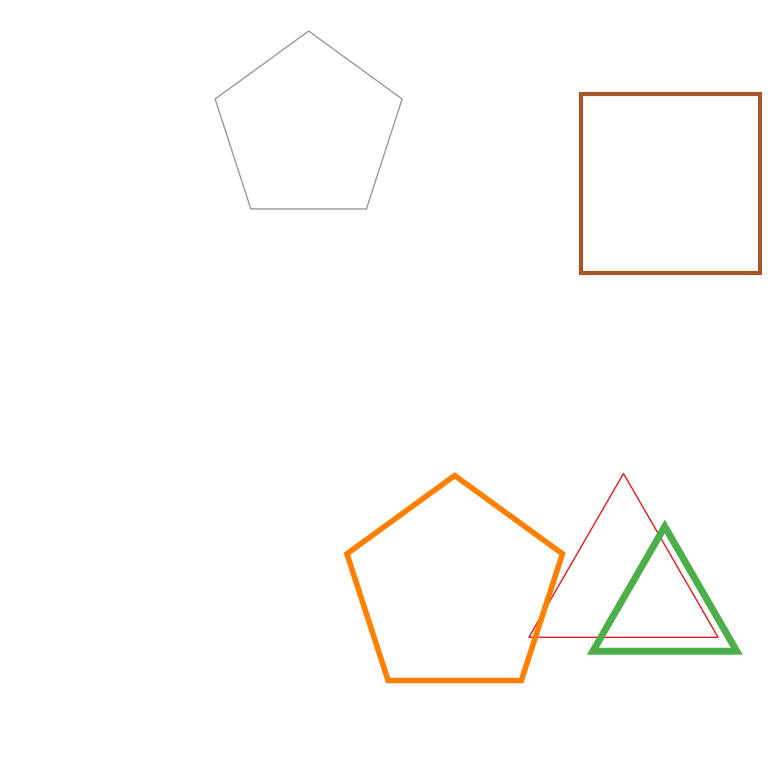[{"shape": "triangle", "thickness": 0.5, "radius": 0.71, "center": [0.81, 0.243]}, {"shape": "triangle", "thickness": 2.5, "radius": 0.54, "center": [0.863, 0.208]}, {"shape": "pentagon", "thickness": 2, "radius": 0.74, "center": [0.591, 0.235]}, {"shape": "square", "thickness": 1.5, "radius": 0.58, "center": [0.87, 0.762]}, {"shape": "pentagon", "thickness": 0.5, "radius": 0.64, "center": [0.401, 0.832]}]